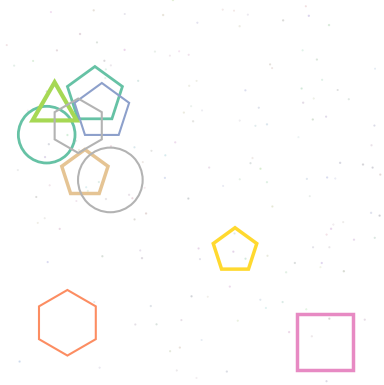[{"shape": "pentagon", "thickness": 2, "radius": 0.38, "center": [0.247, 0.752]}, {"shape": "circle", "thickness": 2, "radius": 0.37, "center": [0.121, 0.65]}, {"shape": "hexagon", "thickness": 1.5, "radius": 0.43, "center": [0.175, 0.162]}, {"shape": "pentagon", "thickness": 1.5, "radius": 0.37, "center": [0.265, 0.71]}, {"shape": "square", "thickness": 2.5, "radius": 0.37, "center": [0.844, 0.112]}, {"shape": "triangle", "thickness": 3, "radius": 0.33, "center": [0.142, 0.72]}, {"shape": "pentagon", "thickness": 2.5, "radius": 0.3, "center": [0.61, 0.349]}, {"shape": "pentagon", "thickness": 2.5, "radius": 0.32, "center": [0.221, 0.549]}, {"shape": "hexagon", "thickness": 1.5, "radius": 0.35, "center": [0.203, 0.673]}, {"shape": "circle", "thickness": 1.5, "radius": 0.42, "center": [0.287, 0.533]}]